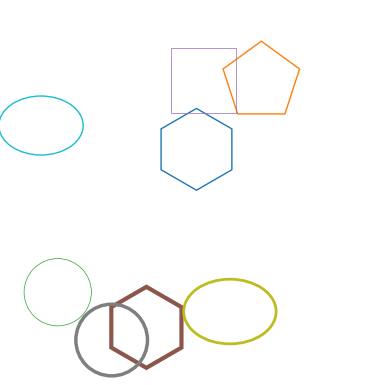[{"shape": "hexagon", "thickness": 1, "radius": 0.53, "center": [0.51, 0.612]}, {"shape": "pentagon", "thickness": 1, "radius": 0.52, "center": [0.679, 0.789]}, {"shape": "circle", "thickness": 0.5, "radius": 0.44, "center": [0.15, 0.241]}, {"shape": "square", "thickness": 0.5, "radius": 0.42, "center": [0.529, 0.791]}, {"shape": "hexagon", "thickness": 3, "radius": 0.53, "center": [0.38, 0.15]}, {"shape": "circle", "thickness": 2.5, "radius": 0.47, "center": [0.29, 0.117]}, {"shape": "oval", "thickness": 2, "radius": 0.6, "center": [0.597, 0.191]}, {"shape": "oval", "thickness": 1, "radius": 0.55, "center": [0.107, 0.674]}]